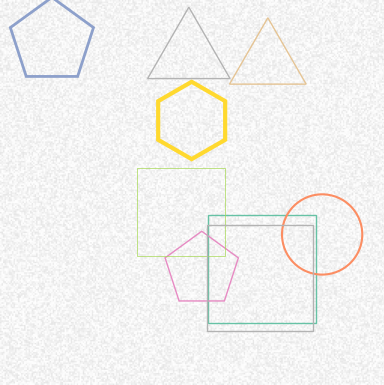[{"shape": "square", "thickness": 1, "radius": 0.7, "center": [0.679, 0.301]}, {"shape": "circle", "thickness": 1.5, "radius": 0.52, "center": [0.837, 0.391]}, {"shape": "pentagon", "thickness": 2, "radius": 0.57, "center": [0.135, 0.893]}, {"shape": "pentagon", "thickness": 1, "radius": 0.5, "center": [0.524, 0.299]}, {"shape": "square", "thickness": 0.5, "radius": 0.57, "center": [0.469, 0.449]}, {"shape": "hexagon", "thickness": 3, "radius": 0.5, "center": [0.498, 0.687]}, {"shape": "triangle", "thickness": 1, "radius": 0.57, "center": [0.696, 0.839]}, {"shape": "square", "thickness": 1, "radius": 0.69, "center": [0.675, 0.278]}, {"shape": "triangle", "thickness": 1, "radius": 0.62, "center": [0.49, 0.858]}]